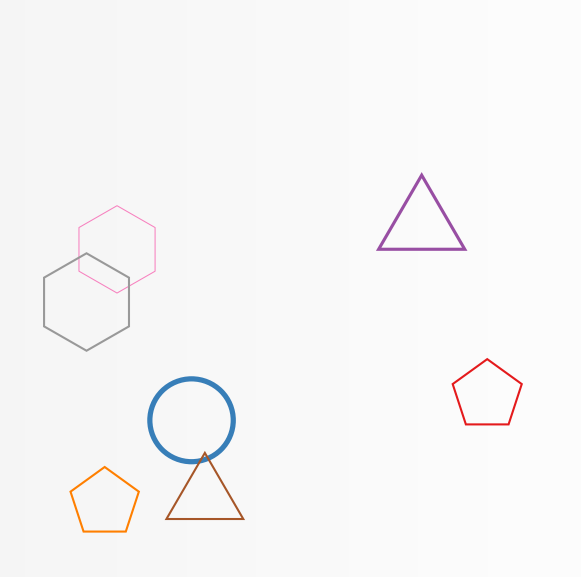[{"shape": "pentagon", "thickness": 1, "radius": 0.31, "center": [0.838, 0.315]}, {"shape": "circle", "thickness": 2.5, "radius": 0.36, "center": [0.33, 0.271]}, {"shape": "triangle", "thickness": 1.5, "radius": 0.43, "center": [0.725, 0.61]}, {"shape": "pentagon", "thickness": 1, "radius": 0.31, "center": [0.18, 0.129]}, {"shape": "triangle", "thickness": 1, "radius": 0.38, "center": [0.352, 0.139]}, {"shape": "hexagon", "thickness": 0.5, "radius": 0.38, "center": [0.201, 0.567]}, {"shape": "hexagon", "thickness": 1, "radius": 0.42, "center": [0.149, 0.476]}]